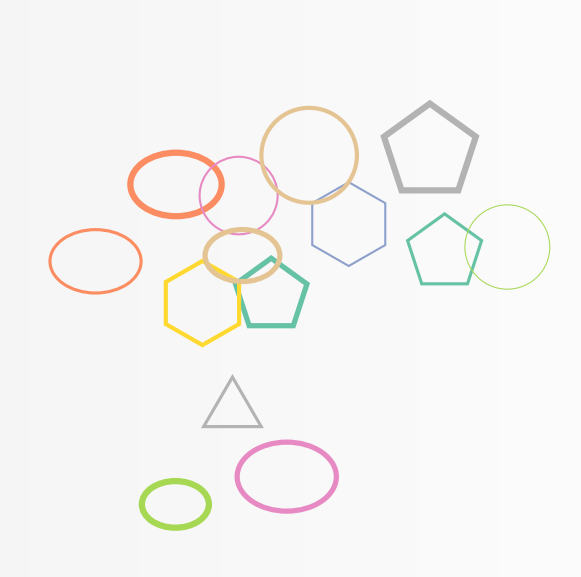[{"shape": "pentagon", "thickness": 2.5, "radius": 0.32, "center": [0.467, 0.487]}, {"shape": "pentagon", "thickness": 1.5, "radius": 0.33, "center": [0.765, 0.562]}, {"shape": "oval", "thickness": 3, "radius": 0.39, "center": [0.303, 0.68]}, {"shape": "oval", "thickness": 1.5, "radius": 0.39, "center": [0.164, 0.547]}, {"shape": "hexagon", "thickness": 1, "radius": 0.36, "center": [0.6, 0.611]}, {"shape": "oval", "thickness": 2.5, "radius": 0.43, "center": [0.493, 0.174]}, {"shape": "circle", "thickness": 1, "radius": 0.34, "center": [0.411, 0.661]}, {"shape": "circle", "thickness": 0.5, "radius": 0.37, "center": [0.873, 0.571]}, {"shape": "oval", "thickness": 3, "radius": 0.29, "center": [0.302, 0.126]}, {"shape": "hexagon", "thickness": 2, "radius": 0.36, "center": [0.348, 0.474]}, {"shape": "circle", "thickness": 2, "radius": 0.41, "center": [0.532, 0.73]}, {"shape": "oval", "thickness": 2.5, "radius": 0.32, "center": [0.417, 0.557]}, {"shape": "pentagon", "thickness": 3, "radius": 0.42, "center": [0.74, 0.737]}, {"shape": "triangle", "thickness": 1.5, "radius": 0.29, "center": [0.4, 0.289]}]